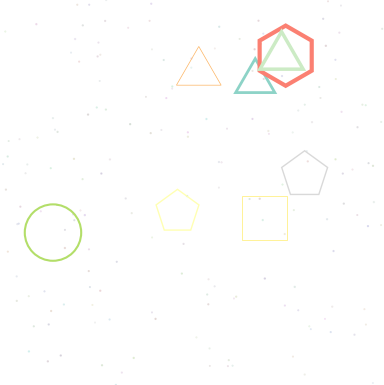[{"shape": "triangle", "thickness": 2, "radius": 0.29, "center": [0.663, 0.789]}, {"shape": "pentagon", "thickness": 1, "radius": 0.29, "center": [0.461, 0.45]}, {"shape": "hexagon", "thickness": 3, "radius": 0.39, "center": [0.742, 0.855]}, {"shape": "triangle", "thickness": 0.5, "radius": 0.34, "center": [0.516, 0.812]}, {"shape": "circle", "thickness": 1.5, "radius": 0.37, "center": [0.138, 0.396]}, {"shape": "pentagon", "thickness": 1, "radius": 0.31, "center": [0.791, 0.546]}, {"shape": "triangle", "thickness": 2.5, "radius": 0.32, "center": [0.731, 0.853]}, {"shape": "square", "thickness": 0.5, "radius": 0.29, "center": [0.687, 0.433]}]